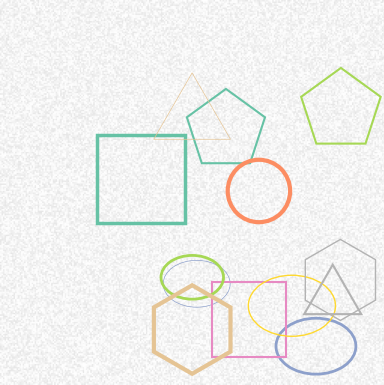[{"shape": "square", "thickness": 2.5, "radius": 0.57, "center": [0.366, 0.536]}, {"shape": "pentagon", "thickness": 1.5, "radius": 0.53, "center": [0.587, 0.662]}, {"shape": "circle", "thickness": 3, "radius": 0.41, "center": [0.673, 0.504]}, {"shape": "oval", "thickness": 2, "radius": 0.52, "center": [0.821, 0.101]}, {"shape": "oval", "thickness": 0.5, "radius": 0.43, "center": [0.511, 0.263]}, {"shape": "square", "thickness": 1.5, "radius": 0.49, "center": [0.647, 0.17]}, {"shape": "pentagon", "thickness": 1.5, "radius": 0.54, "center": [0.885, 0.715]}, {"shape": "oval", "thickness": 2, "radius": 0.41, "center": [0.499, 0.28]}, {"shape": "oval", "thickness": 1, "radius": 0.57, "center": [0.758, 0.206]}, {"shape": "triangle", "thickness": 0.5, "radius": 0.58, "center": [0.499, 0.696]}, {"shape": "hexagon", "thickness": 3, "radius": 0.57, "center": [0.499, 0.144]}, {"shape": "triangle", "thickness": 1.5, "radius": 0.43, "center": [0.864, 0.227]}, {"shape": "hexagon", "thickness": 1, "radius": 0.53, "center": [0.884, 0.273]}]